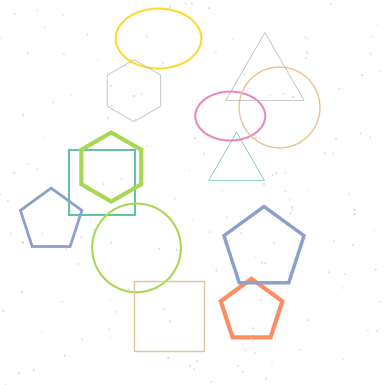[{"shape": "square", "thickness": 1.5, "radius": 0.42, "center": [0.265, 0.525]}, {"shape": "triangle", "thickness": 0.5, "radius": 0.42, "center": [0.614, 0.573]}, {"shape": "pentagon", "thickness": 3, "radius": 0.42, "center": [0.653, 0.192]}, {"shape": "pentagon", "thickness": 2, "radius": 0.42, "center": [0.133, 0.428]}, {"shape": "pentagon", "thickness": 2.5, "radius": 0.55, "center": [0.686, 0.354]}, {"shape": "oval", "thickness": 1.5, "radius": 0.45, "center": [0.598, 0.699]}, {"shape": "hexagon", "thickness": 3, "radius": 0.45, "center": [0.289, 0.566]}, {"shape": "circle", "thickness": 1.5, "radius": 0.58, "center": [0.355, 0.356]}, {"shape": "oval", "thickness": 1.5, "radius": 0.56, "center": [0.412, 0.9]}, {"shape": "circle", "thickness": 1, "radius": 0.52, "center": [0.726, 0.721]}, {"shape": "square", "thickness": 1, "radius": 0.45, "center": [0.44, 0.18]}, {"shape": "triangle", "thickness": 0.5, "radius": 0.59, "center": [0.688, 0.798]}, {"shape": "hexagon", "thickness": 0.5, "radius": 0.4, "center": [0.348, 0.764]}]